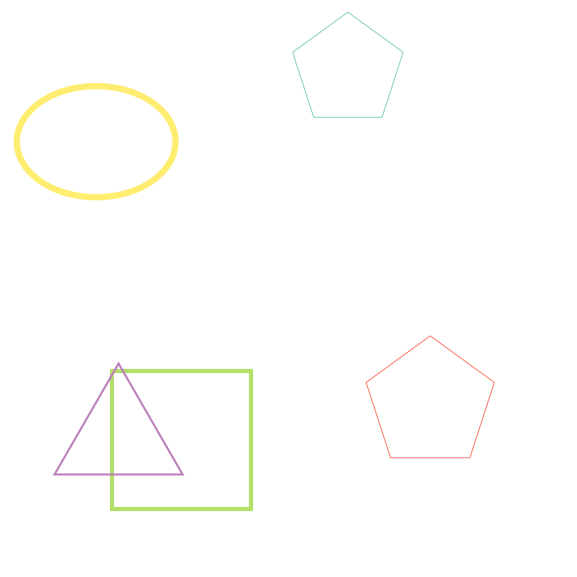[{"shape": "pentagon", "thickness": 0.5, "radius": 0.5, "center": [0.602, 0.877]}, {"shape": "pentagon", "thickness": 0.5, "radius": 0.58, "center": [0.745, 0.301]}, {"shape": "square", "thickness": 2, "radius": 0.6, "center": [0.315, 0.237]}, {"shape": "triangle", "thickness": 1, "radius": 0.64, "center": [0.205, 0.242]}, {"shape": "oval", "thickness": 3, "radius": 0.69, "center": [0.167, 0.754]}]